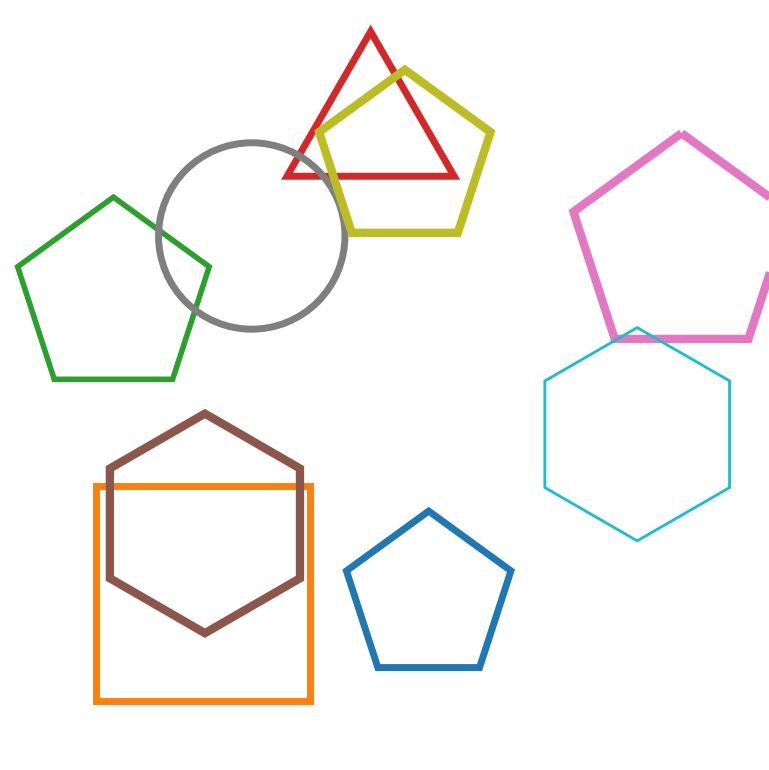[{"shape": "pentagon", "thickness": 2.5, "radius": 0.56, "center": [0.557, 0.224]}, {"shape": "square", "thickness": 2.5, "radius": 0.7, "center": [0.264, 0.229]}, {"shape": "pentagon", "thickness": 2, "radius": 0.65, "center": [0.147, 0.613]}, {"shape": "triangle", "thickness": 2.5, "radius": 0.63, "center": [0.481, 0.834]}, {"shape": "hexagon", "thickness": 3, "radius": 0.71, "center": [0.266, 0.32]}, {"shape": "pentagon", "thickness": 3, "radius": 0.74, "center": [0.885, 0.679]}, {"shape": "circle", "thickness": 2.5, "radius": 0.61, "center": [0.327, 0.694]}, {"shape": "pentagon", "thickness": 3, "radius": 0.59, "center": [0.526, 0.792]}, {"shape": "hexagon", "thickness": 1, "radius": 0.69, "center": [0.828, 0.436]}]